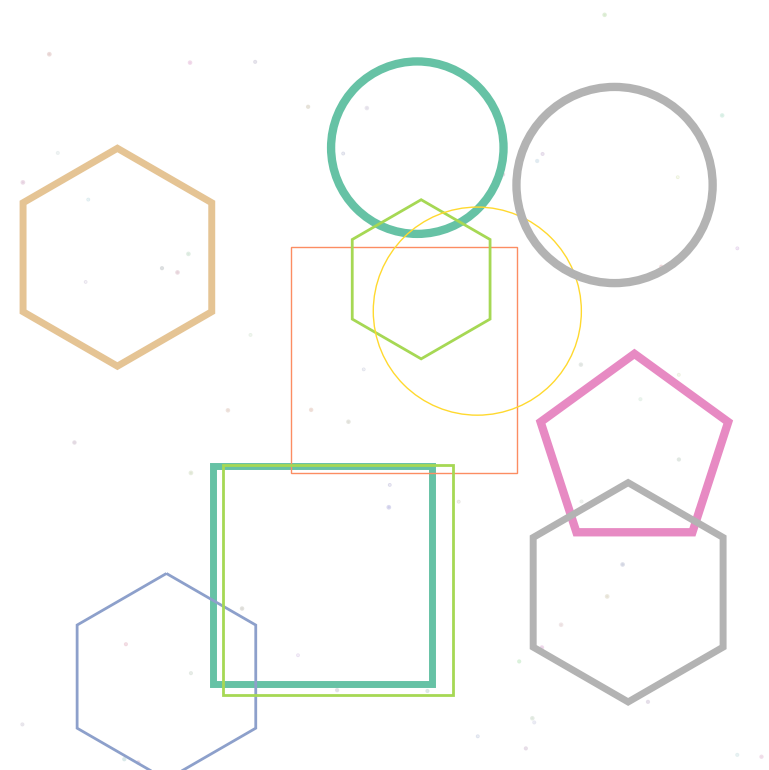[{"shape": "circle", "thickness": 3, "radius": 0.56, "center": [0.542, 0.808]}, {"shape": "square", "thickness": 2.5, "radius": 0.71, "center": [0.419, 0.253]}, {"shape": "square", "thickness": 0.5, "radius": 0.73, "center": [0.524, 0.532]}, {"shape": "hexagon", "thickness": 1, "radius": 0.67, "center": [0.216, 0.121]}, {"shape": "pentagon", "thickness": 3, "radius": 0.64, "center": [0.824, 0.412]}, {"shape": "hexagon", "thickness": 1, "radius": 0.52, "center": [0.547, 0.637]}, {"shape": "square", "thickness": 1, "radius": 0.74, "center": [0.439, 0.247]}, {"shape": "circle", "thickness": 0.5, "radius": 0.68, "center": [0.62, 0.596]}, {"shape": "hexagon", "thickness": 2.5, "radius": 0.71, "center": [0.152, 0.666]}, {"shape": "hexagon", "thickness": 2.5, "radius": 0.71, "center": [0.816, 0.231]}, {"shape": "circle", "thickness": 3, "radius": 0.64, "center": [0.798, 0.76]}]